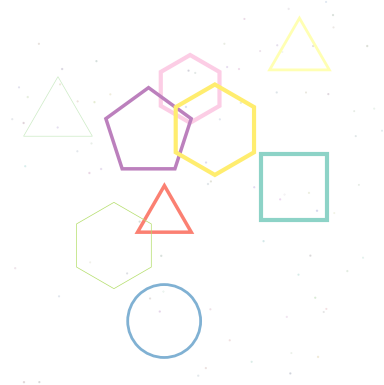[{"shape": "square", "thickness": 3, "radius": 0.43, "center": [0.763, 0.513]}, {"shape": "triangle", "thickness": 2, "radius": 0.45, "center": [0.778, 0.863]}, {"shape": "triangle", "thickness": 2.5, "radius": 0.4, "center": [0.427, 0.437]}, {"shape": "circle", "thickness": 2, "radius": 0.47, "center": [0.426, 0.166]}, {"shape": "hexagon", "thickness": 0.5, "radius": 0.56, "center": [0.296, 0.362]}, {"shape": "hexagon", "thickness": 3, "radius": 0.44, "center": [0.494, 0.769]}, {"shape": "pentagon", "thickness": 2.5, "radius": 0.58, "center": [0.386, 0.656]}, {"shape": "triangle", "thickness": 0.5, "radius": 0.52, "center": [0.151, 0.698]}, {"shape": "hexagon", "thickness": 3, "radius": 0.59, "center": [0.558, 0.663]}]